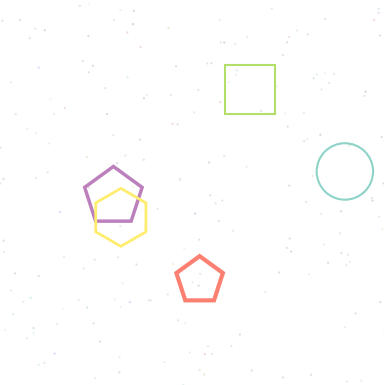[{"shape": "circle", "thickness": 1.5, "radius": 0.37, "center": [0.896, 0.555]}, {"shape": "pentagon", "thickness": 3, "radius": 0.32, "center": [0.519, 0.271]}, {"shape": "square", "thickness": 1.5, "radius": 0.32, "center": [0.649, 0.767]}, {"shape": "pentagon", "thickness": 2.5, "radius": 0.39, "center": [0.295, 0.489]}, {"shape": "hexagon", "thickness": 2, "radius": 0.38, "center": [0.314, 0.435]}]